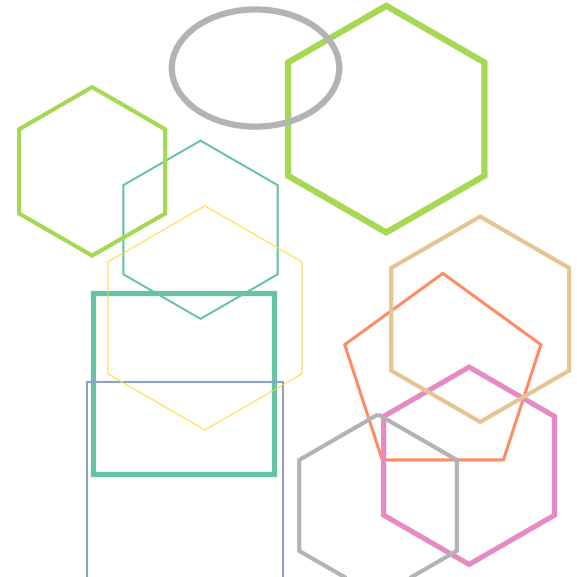[{"shape": "hexagon", "thickness": 1, "radius": 0.77, "center": [0.347, 0.601]}, {"shape": "square", "thickness": 2.5, "radius": 0.78, "center": [0.318, 0.335]}, {"shape": "pentagon", "thickness": 1.5, "radius": 0.89, "center": [0.767, 0.347]}, {"shape": "square", "thickness": 1, "radius": 0.85, "center": [0.32, 0.168]}, {"shape": "hexagon", "thickness": 2.5, "radius": 0.85, "center": [0.812, 0.193]}, {"shape": "hexagon", "thickness": 3, "radius": 0.98, "center": [0.669, 0.793]}, {"shape": "hexagon", "thickness": 2, "radius": 0.73, "center": [0.16, 0.702]}, {"shape": "hexagon", "thickness": 0.5, "radius": 0.97, "center": [0.355, 0.449]}, {"shape": "hexagon", "thickness": 2, "radius": 0.89, "center": [0.831, 0.446]}, {"shape": "hexagon", "thickness": 2, "radius": 0.79, "center": [0.655, 0.124]}, {"shape": "oval", "thickness": 3, "radius": 0.72, "center": [0.442, 0.881]}]